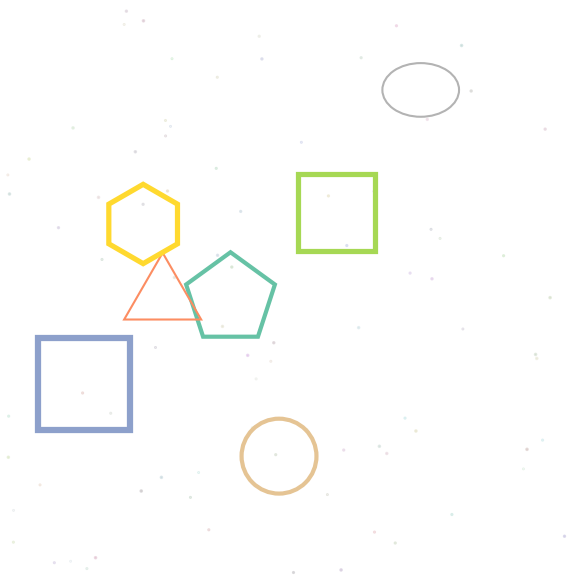[{"shape": "pentagon", "thickness": 2, "radius": 0.4, "center": [0.399, 0.481]}, {"shape": "triangle", "thickness": 1, "radius": 0.38, "center": [0.282, 0.484]}, {"shape": "square", "thickness": 3, "radius": 0.4, "center": [0.145, 0.334]}, {"shape": "square", "thickness": 2.5, "radius": 0.33, "center": [0.583, 0.632]}, {"shape": "hexagon", "thickness": 2.5, "radius": 0.34, "center": [0.248, 0.611]}, {"shape": "circle", "thickness": 2, "radius": 0.32, "center": [0.483, 0.209]}, {"shape": "oval", "thickness": 1, "radius": 0.33, "center": [0.729, 0.843]}]